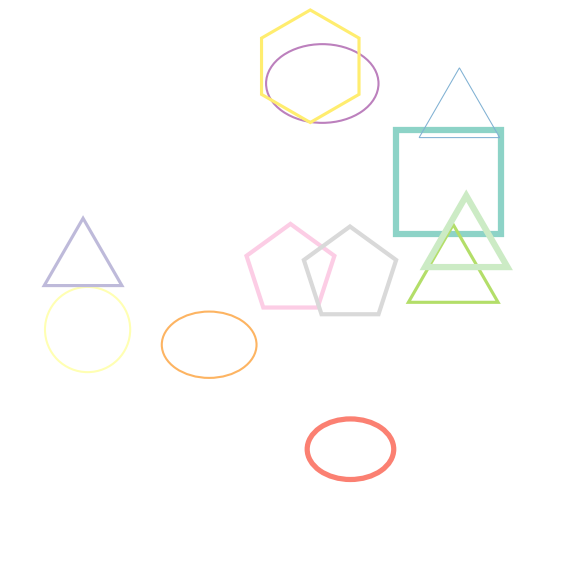[{"shape": "square", "thickness": 3, "radius": 0.45, "center": [0.776, 0.684]}, {"shape": "circle", "thickness": 1, "radius": 0.37, "center": [0.152, 0.429]}, {"shape": "triangle", "thickness": 1.5, "radius": 0.39, "center": [0.144, 0.543]}, {"shape": "oval", "thickness": 2.5, "radius": 0.37, "center": [0.607, 0.221]}, {"shape": "triangle", "thickness": 0.5, "radius": 0.4, "center": [0.796, 0.801]}, {"shape": "oval", "thickness": 1, "radius": 0.41, "center": [0.362, 0.402]}, {"shape": "triangle", "thickness": 1.5, "radius": 0.45, "center": [0.785, 0.52]}, {"shape": "pentagon", "thickness": 2, "radius": 0.4, "center": [0.503, 0.531]}, {"shape": "pentagon", "thickness": 2, "radius": 0.42, "center": [0.606, 0.523]}, {"shape": "oval", "thickness": 1, "radius": 0.49, "center": [0.558, 0.855]}, {"shape": "triangle", "thickness": 3, "radius": 0.41, "center": [0.807, 0.578]}, {"shape": "hexagon", "thickness": 1.5, "radius": 0.49, "center": [0.537, 0.884]}]